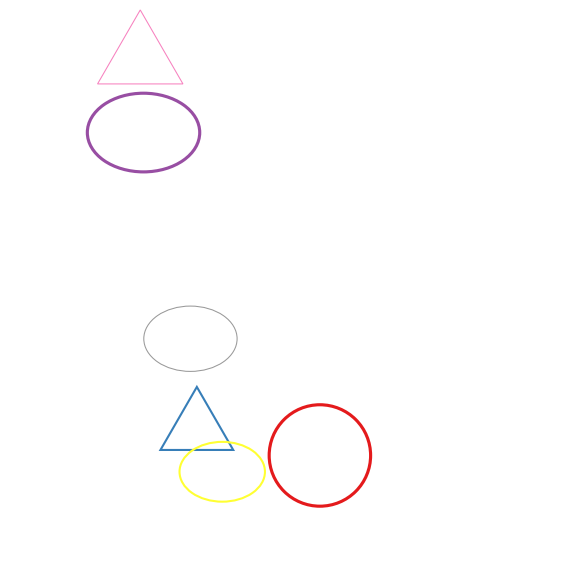[{"shape": "circle", "thickness": 1.5, "radius": 0.44, "center": [0.554, 0.21]}, {"shape": "triangle", "thickness": 1, "radius": 0.36, "center": [0.341, 0.256]}, {"shape": "oval", "thickness": 1.5, "radius": 0.49, "center": [0.249, 0.77]}, {"shape": "oval", "thickness": 1, "radius": 0.37, "center": [0.385, 0.182]}, {"shape": "triangle", "thickness": 0.5, "radius": 0.43, "center": [0.243, 0.897]}, {"shape": "oval", "thickness": 0.5, "radius": 0.4, "center": [0.33, 0.413]}]